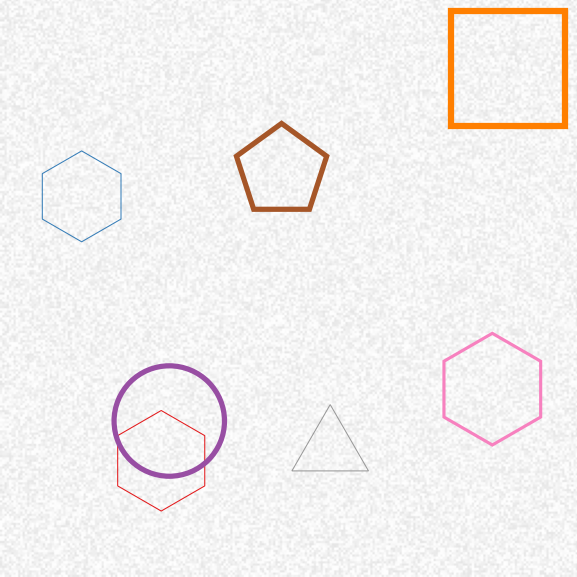[{"shape": "hexagon", "thickness": 0.5, "radius": 0.44, "center": [0.279, 0.201]}, {"shape": "hexagon", "thickness": 0.5, "radius": 0.39, "center": [0.141, 0.659]}, {"shape": "circle", "thickness": 2.5, "radius": 0.48, "center": [0.293, 0.27]}, {"shape": "square", "thickness": 3, "radius": 0.5, "center": [0.88, 0.881]}, {"shape": "pentagon", "thickness": 2.5, "radius": 0.41, "center": [0.488, 0.703]}, {"shape": "hexagon", "thickness": 1.5, "radius": 0.48, "center": [0.852, 0.325]}, {"shape": "triangle", "thickness": 0.5, "radius": 0.38, "center": [0.572, 0.222]}]